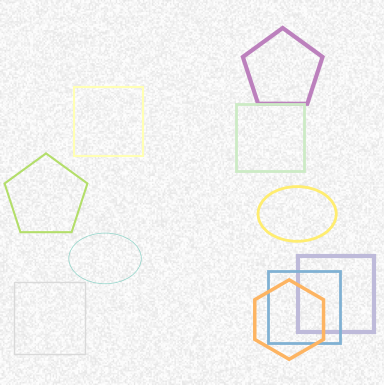[{"shape": "oval", "thickness": 0.5, "radius": 0.47, "center": [0.273, 0.329]}, {"shape": "square", "thickness": 1.5, "radius": 0.45, "center": [0.283, 0.685]}, {"shape": "square", "thickness": 3, "radius": 0.49, "center": [0.872, 0.236]}, {"shape": "square", "thickness": 2, "radius": 0.47, "center": [0.789, 0.203]}, {"shape": "hexagon", "thickness": 2.5, "radius": 0.52, "center": [0.751, 0.17]}, {"shape": "pentagon", "thickness": 1.5, "radius": 0.57, "center": [0.12, 0.488]}, {"shape": "square", "thickness": 1, "radius": 0.47, "center": [0.128, 0.175]}, {"shape": "pentagon", "thickness": 3, "radius": 0.54, "center": [0.734, 0.819]}, {"shape": "square", "thickness": 2, "radius": 0.44, "center": [0.701, 0.643]}, {"shape": "oval", "thickness": 2, "radius": 0.51, "center": [0.772, 0.444]}]